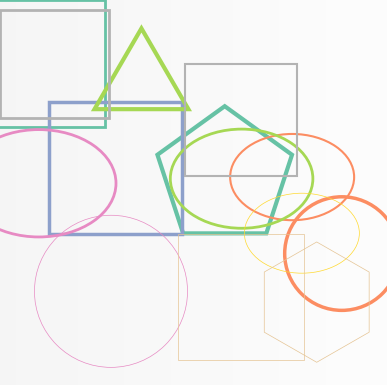[{"shape": "pentagon", "thickness": 3, "radius": 0.91, "center": [0.58, 0.542]}, {"shape": "square", "thickness": 2, "radius": 0.82, "center": [0.107, 0.835]}, {"shape": "circle", "thickness": 2.5, "radius": 0.74, "center": [0.882, 0.341]}, {"shape": "oval", "thickness": 1.5, "radius": 0.8, "center": [0.754, 0.54]}, {"shape": "square", "thickness": 2.5, "radius": 0.85, "center": [0.299, 0.564]}, {"shape": "circle", "thickness": 0.5, "radius": 0.99, "center": [0.286, 0.243]}, {"shape": "oval", "thickness": 2, "radius": 1.0, "center": [0.1, 0.524]}, {"shape": "triangle", "thickness": 3, "radius": 0.7, "center": [0.365, 0.786]}, {"shape": "oval", "thickness": 2, "radius": 0.92, "center": [0.623, 0.536]}, {"shape": "oval", "thickness": 0.5, "radius": 0.74, "center": [0.779, 0.394]}, {"shape": "hexagon", "thickness": 0.5, "radius": 0.78, "center": [0.817, 0.215]}, {"shape": "square", "thickness": 0.5, "radius": 0.82, "center": [0.622, 0.229]}, {"shape": "square", "thickness": 1.5, "radius": 0.73, "center": [0.621, 0.689]}, {"shape": "square", "thickness": 2, "radius": 0.7, "center": [0.141, 0.834]}]